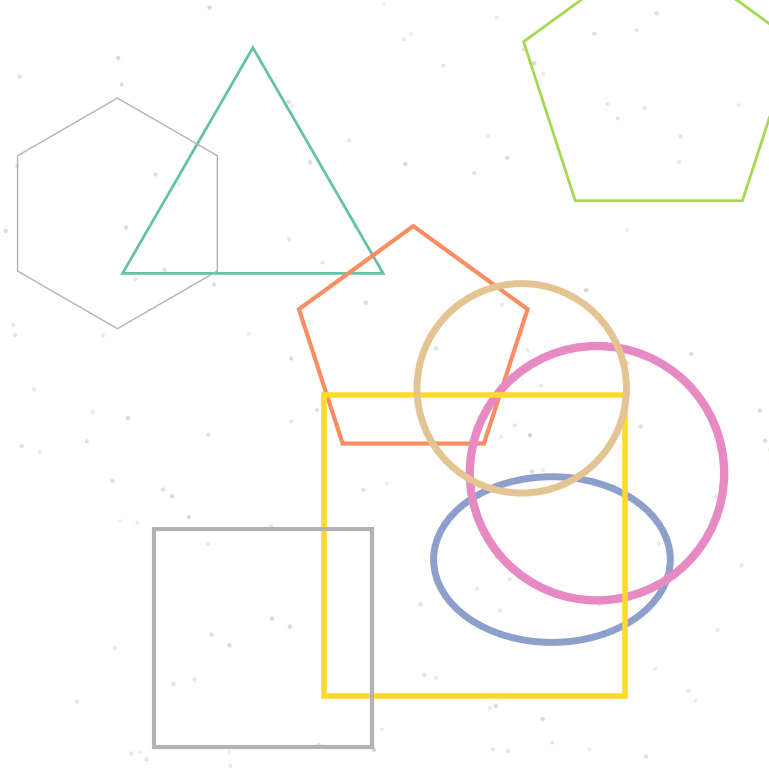[{"shape": "triangle", "thickness": 1, "radius": 0.98, "center": [0.328, 0.743]}, {"shape": "pentagon", "thickness": 1.5, "radius": 0.78, "center": [0.537, 0.55]}, {"shape": "oval", "thickness": 2.5, "radius": 0.77, "center": [0.717, 0.273]}, {"shape": "circle", "thickness": 3, "radius": 0.83, "center": [0.775, 0.385]}, {"shape": "pentagon", "thickness": 1, "radius": 0.92, "center": [0.856, 0.889]}, {"shape": "square", "thickness": 2, "radius": 0.98, "center": [0.617, 0.292]}, {"shape": "circle", "thickness": 2.5, "radius": 0.68, "center": [0.678, 0.496]}, {"shape": "square", "thickness": 1.5, "radius": 0.71, "center": [0.342, 0.171]}, {"shape": "hexagon", "thickness": 0.5, "radius": 0.75, "center": [0.153, 0.723]}]